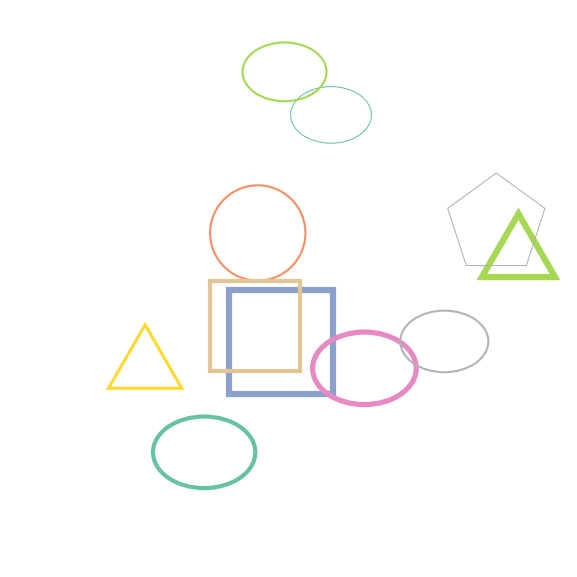[{"shape": "oval", "thickness": 0.5, "radius": 0.35, "center": [0.573, 0.8]}, {"shape": "oval", "thickness": 2, "radius": 0.44, "center": [0.354, 0.216]}, {"shape": "circle", "thickness": 1, "radius": 0.41, "center": [0.446, 0.596]}, {"shape": "square", "thickness": 3, "radius": 0.45, "center": [0.487, 0.407]}, {"shape": "oval", "thickness": 2.5, "radius": 0.45, "center": [0.631, 0.361]}, {"shape": "triangle", "thickness": 3, "radius": 0.37, "center": [0.898, 0.556]}, {"shape": "oval", "thickness": 1, "radius": 0.36, "center": [0.493, 0.875]}, {"shape": "triangle", "thickness": 1.5, "radius": 0.37, "center": [0.251, 0.364]}, {"shape": "square", "thickness": 2, "radius": 0.39, "center": [0.441, 0.435]}, {"shape": "oval", "thickness": 1, "radius": 0.38, "center": [0.769, 0.408]}, {"shape": "pentagon", "thickness": 0.5, "radius": 0.44, "center": [0.859, 0.611]}]